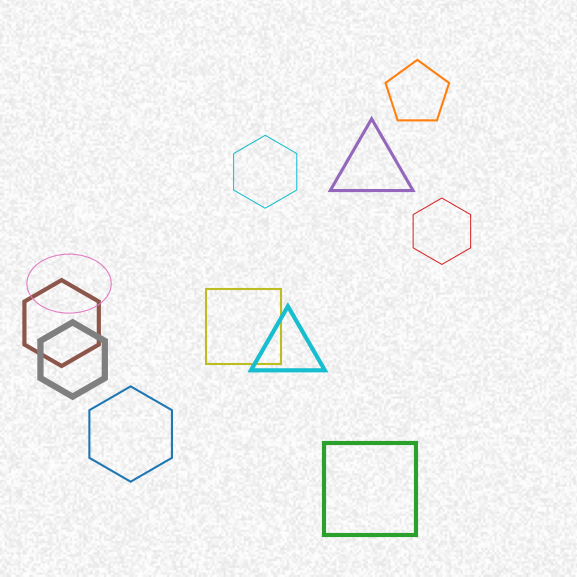[{"shape": "hexagon", "thickness": 1, "radius": 0.41, "center": [0.226, 0.248]}, {"shape": "pentagon", "thickness": 1, "radius": 0.29, "center": [0.723, 0.838]}, {"shape": "square", "thickness": 2, "radius": 0.4, "center": [0.641, 0.152]}, {"shape": "hexagon", "thickness": 0.5, "radius": 0.29, "center": [0.765, 0.599]}, {"shape": "triangle", "thickness": 1.5, "radius": 0.41, "center": [0.644, 0.711]}, {"shape": "hexagon", "thickness": 2, "radius": 0.37, "center": [0.107, 0.44]}, {"shape": "oval", "thickness": 0.5, "radius": 0.37, "center": [0.12, 0.508]}, {"shape": "hexagon", "thickness": 3, "radius": 0.32, "center": [0.126, 0.377]}, {"shape": "square", "thickness": 1, "radius": 0.33, "center": [0.422, 0.433]}, {"shape": "hexagon", "thickness": 0.5, "radius": 0.32, "center": [0.459, 0.702]}, {"shape": "triangle", "thickness": 2, "radius": 0.37, "center": [0.499, 0.395]}]